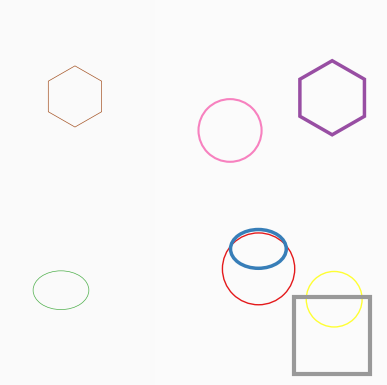[{"shape": "circle", "thickness": 1, "radius": 0.47, "center": [0.667, 0.302]}, {"shape": "oval", "thickness": 2.5, "radius": 0.36, "center": [0.667, 0.353]}, {"shape": "oval", "thickness": 0.5, "radius": 0.36, "center": [0.157, 0.246]}, {"shape": "hexagon", "thickness": 2.5, "radius": 0.48, "center": [0.857, 0.746]}, {"shape": "circle", "thickness": 1, "radius": 0.36, "center": [0.862, 0.223]}, {"shape": "hexagon", "thickness": 0.5, "radius": 0.4, "center": [0.193, 0.749]}, {"shape": "circle", "thickness": 1.5, "radius": 0.41, "center": [0.594, 0.661]}, {"shape": "square", "thickness": 3, "radius": 0.5, "center": [0.857, 0.129]}]